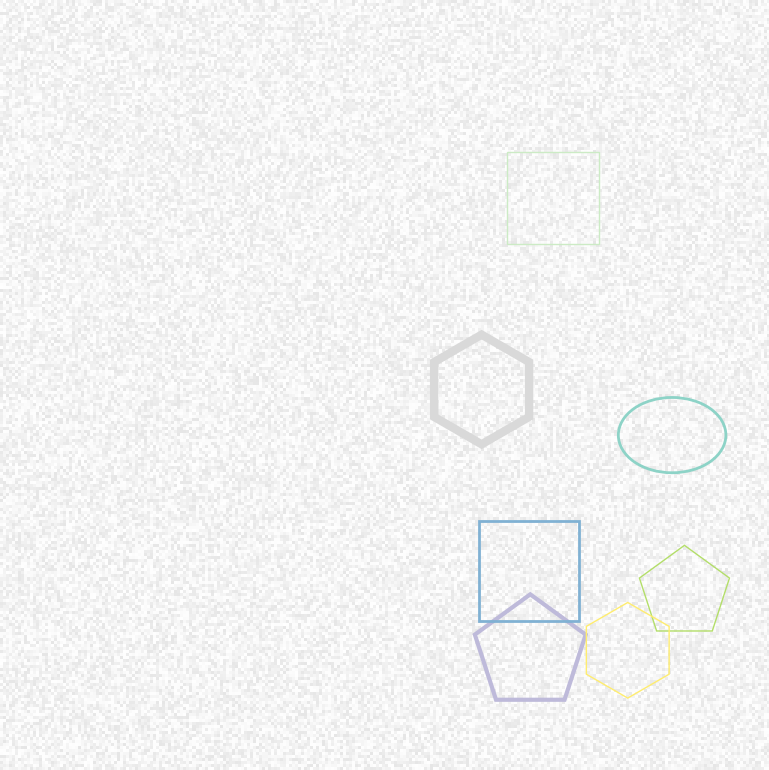[{"shape": "oval", "thickness": 1, "radius": 0.35, "center": [0.873, 0.435]}, {"shape": "pentagon", "thickness": 1.5, "radius": 0.38, "center": [0.689, 0.152]}, {"shape": "square", "thickness": 1, "radius": 0.33, "center": [0.687, 0.259]}, {"shape": "pentagon", "thickness": 0.5, "radius": 0.31, "center": [0.889, 0.23]}, {"shape": "hexagon", "thickness": 3, "radius": 0.36, "center": [0.625, 0.494]}, {"shape": "square", "thickness": 0.5, "radius": 0.3, "center": [0.719, 0.743]}, {"shape": "hexagon", "thickness": 0.5, "radius": 0.31, "center": [0.815, 0.155]}]